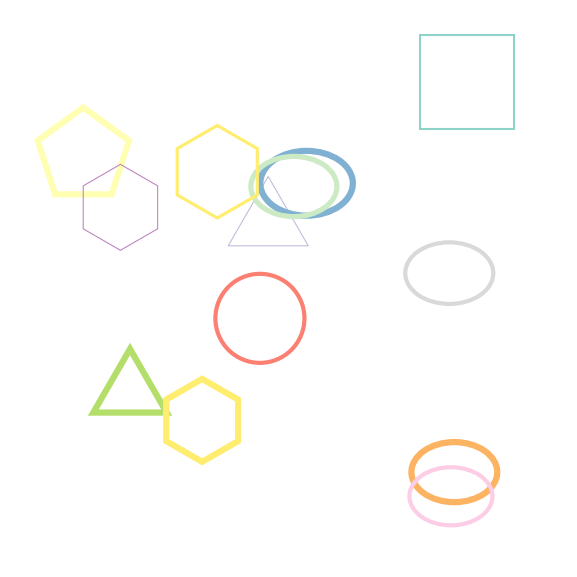[{"shape": "square", "thickness": 1, "radius": 0.41, "center": [0.808, 0.857]}, {"shape": "pentagon", "thickness": 3, "radius": 0.42, "center": [0.144, 0.73]}, {"shape": "triangle", "thickness": 0.5, "radius": 0.4, "center": [0.464, 0.614]}, {"shape": "circle", "thickness": 2, "radius": 0.39, "center": [0.45, 0.448]}, {"shape": "oval", "thickness": 3, "radius": 0.4, "center": [0.531, 0.682]}, {"shape": "oval", "thickness": 3, "radius": 0.37, "center": [0.787, 0.182]}, {"shape": "triangle", "thickness": 3, "radius": 0.37, "center": [0.225, 0.321]}, {"shape": "oval", "thickness": 2, "radius": 0.36, "center": [0.781, 0.14]}, {"shape": "oval", "thickness": 2, "radius": 0.38, "center": [0.778, 0.526]}, {"shape": "hexagon", "thickness": 0.5, "radius": 0.37, "center": [0.209, 0.64]}, {"shape": "oval", "thickness": 2.5, "radius": 0.37, "center": [0.509, 0.676]}, {"shape": "hexagon", "thickness": 3, "radius": 0.36, "center": [0.35, 0.271]}, {"shape": "hexagon", "thickness": 1.5, "radius": 0.4, "center": [0.376, 0.702]}]